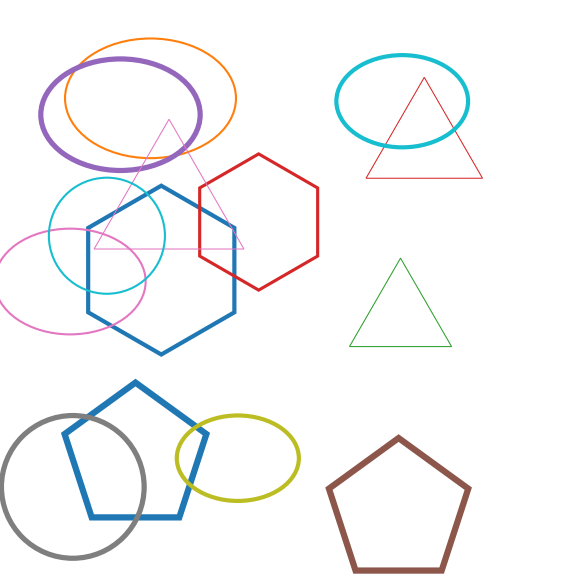[{"shape": "hexagon", "thickness": 2, "radius": 0.73, "center": [0.279, 0.531]}, {"shape": "pentagon", "thickness": 3, "radius": 0.65, "center": [0.235, 0.208]}, {"shape": "oval", "thickness": 1, "radius": 0.74, "center": [0.261, 0.829]}, {"shape": "triangle", "thickness": 0.5, "radius": 0.51, "center": [0.694, 0.45]}, {"shape": "triangle", "thickness": 0.5, "radius": 0.58, "center": [0.735, 0.749]}, {"shape": "hexagon", "thickness": 1.5, "radius": 0.59, "center": [0.448, 0.615]}, {"shape": "oval", "thickness": 2.5, "radius": 0.69, "center": [0.209, 0.801]}, {"shape": "pentagon", "thickness": 3, "radius": 0.63, "center": [0.69, 0.114]}, {"shape": "oval", "thickness": 1, "radius": 0.65, "center": [0.121, 0.512]}, {"shape": "triangle", "thickness": 0.5, "radius": 0.75, "center": [0.293, 0.643]}, {"shape": "circle", "thickness": 2.5, "radius": 0.62, "center": [0.126, 0.156]}, {"shape": "oval", "thickness": 2, "radius": 0.53, "center": [0.412, 0.206]}, {"shape": "oval", "thickness": 2, "radius": 0.57, "center": [0.697, 0.824]}, {"shape": "circle", "thickness": 1, "radius": 0.5, "center": [0.185, 0.591]}]